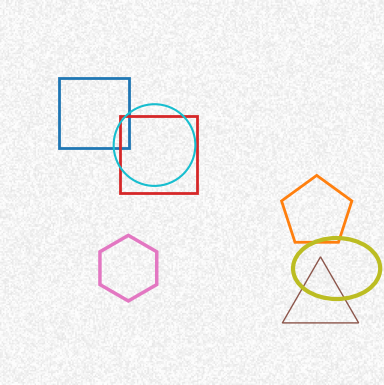[{"shape": "square", "thickness": 2, "radius": 0.46, "center": [0.244, 0.707]}, {"shape": "pentagon", "thickness": 2, "radius": 0.48, "center": [0.823, 0.448]}, {"shape": "square", "thickness": 2, "radius": 0.5, "center": [0.412, 0.598]}, {"shape": "triangle", "thickness": 1, "radius": 0.57, "center": [0.833, 0.218]}, {"shape": "hexagon", "thickness": 2.5, "radius": 0.43, "center": [0.333, 0.303]}, {"shape": "oval", "thickness": 3, "radius": 0.57, "center": [0.874, 0.303]}, {"shape": "circle", "thickness": 1.5, "radius": 0.53, "center": [0.401, 0.623]}]